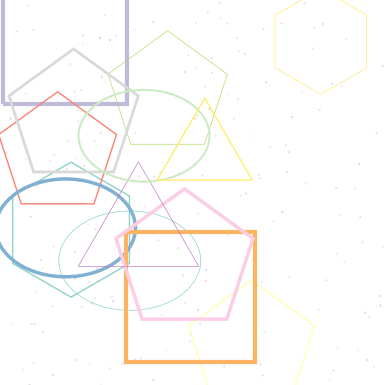[{"shape": "oval", "thickness": 0.5, "radius": 0.92, "center": [0.337, 0.323]}, {"shape": "hexagon", "thickness": 1, "radius": 0.88, "center": [0.185, 0.403]}, {"shape": "pentagon", "thickness": 1, "radius": 0.86, "center": [0.653, 0.1]}, {"shape": "square", "thickness": 3, "radius": 0.8, "center": [0.169, 0.89]}, {"shape": "pentagon", "thickness": 1, "radius": 0.8, "center": [0.15, 0.601]}, {"shape": "oval", "thickness": 2.5, "radius": 0.91, "center": [0.17, 0.408]}, {"shape": "square", "thickness": 3, "radius": 0.84, "center": [0.495, 0.229]}, {"shape": "pentagon", "thickness": 0.5, "radius": 0.81, "center": [0.435, 0.757]}, {"shape": "pentagon", "thickness": 2.5, "radius": 0.94, "center": [0.479, 0.322]}, {"shape": "pentagon", "thickness": 2, "radius": 0.88, "center": [0.191, 0.696]}, {"shape": "triangle", "thickness": 0.5, "radius": 0.9, "center": [0.36, 0.399]}, {"shape": "oval", "thickness": 1.5, "radius": 0.85, "center": [0.374, 0.647]}, {"shape": "hexagon", "thickness": 0.5, "radius": 0.69, "center": [0.833, 0.892]}, {"shape": "triangle", "thickness": 1, "radius": 0.71, "center": [0.532, 0.603]}]